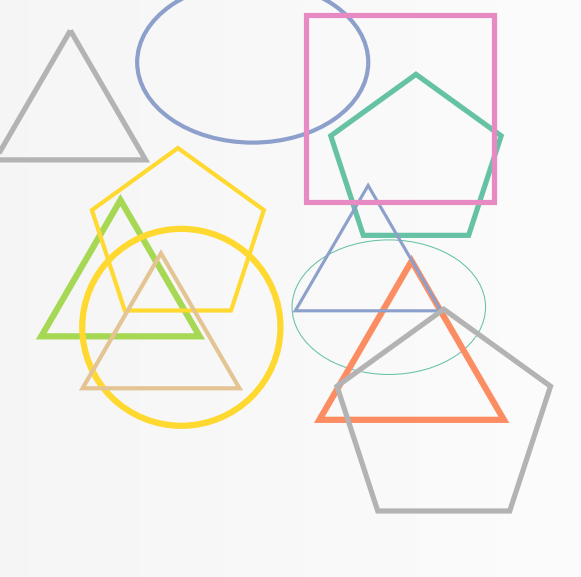[{"shape": "oval", "thickness": 0.5, "radius": 0.83, "center": [0.669, 0.467]}, {"shape": "pentagon", "thickness": 2.5, "radius": 0.77, "center": [0.716, 0.716]}, {"shape": "triangle", "thickness": 3, "radius": 0.92, "center": [0.708, 0.364]}, {"shape": "oval", "thickness": 2, "radius": 0.99, "center": [0.435, 0.891]}, {"shape": "triangle", "thickness": 1.5, "radius": 0.72, "center": [0.633, 0.533]}, {"shape": "square", "thickness": 2.5, "radius": 0.81, "center": [0.688, 0.812]}, {"shape": "triangle", "thickness": 3, "radius": 0.79, "center": [0.207, 0.495]}, {"shape": "circle", "thickness": 3, "radius": 0.85, "center": [0.312, 0.432]}, {"shape": "pentagon", "thickness": 2, "radius": 0.78, "center": [0.306, 0.587]}, {"shape": "triangle", "thickness": 2, "radius": 0.78, "center": [0.277, 0.405]}, {"shape": "pentagon", "thickness": 2.5, "radius": 0.97, "center": [0.763, 0.271]}, {"shape": "triangle", "thickness": 2.5, "radius": 0.75, "center": [0.121, 0.797]}]